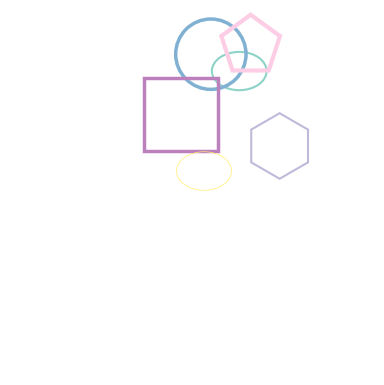[{"shape": "oval", "thickness": 1.5, "radius": 0.36, "center": [0.621, 0.815]}, {"shape": "hexagon", "thickness": 1.5, "radius": 0.43, "center": [0.726, 0.621]}, {"shape": "circle", "thickness": 2.5, "radius": 0.46, "center": [0.548, 0.859]}, {"shape": "pentagon", "thickness": 3, "radius": 0.4, "center": [0.651, 0.882]}, {"shape": "square", "thickness": 2.5, "radius": 0.48, "center": [0.471, 0.703]}, {"shape": "oval", "thickness": 0.5, "radius": 0.36, "center": [0.53, 0.556]}]